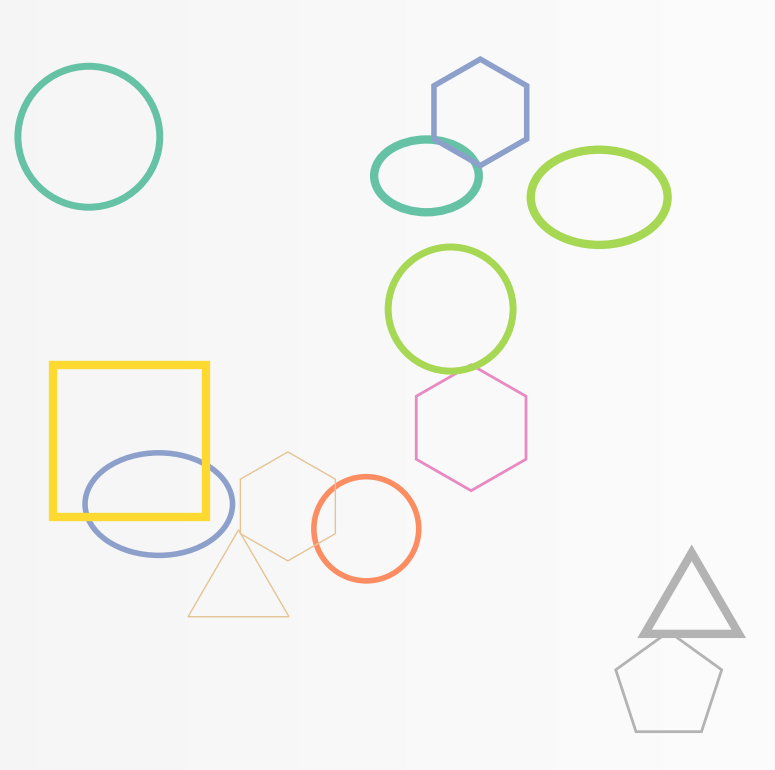[{"shape": "oval", "thickness": 3, "radius": 0.34, "center": [0.55, 0.772]}, {"shape": "circle", "thickness": 2.5, "radius": 0.46, "center": [0.115, 0.822]}, {"shape": "circle", "thickness": 2, "radius": 0.34, "center": [0.473, 0.313]}, {"shape": "hexagon", "thickness": 2, "radius": 0.35, "center": [0.62, 0.854]}, {"shape": "oval", "thickness": 2, "radius": 0.48, "center": [0.205, 0.345]}, {"shape": "hexagon", "thickness": 1, "radius": 0.41, "center": [0.608, 0.445]}, {"shape": "oval", "thickness": 3, "radius": 0.44, "center": [0.773, 0.744]}, {"shape": "circle", "thickness": 2.5, "radius": 0.4, "center": [0.581, 0.599]}, {"shape": "square", "thickness": 3, "radius": 0.49, "center": [0.167, 0.428]}, {"shape": "triangle", "thickness": 0.5, "radius": 0.38, "center": [0.308, 0.237]}, {"shape": "hexagon", "thickness": 0.5, "radius": 0.35, "center": [0.371, 0.342]}, {"shape": "triangle", "thickness": 3, "radius": 0.35, "center": [0.893, 0.212]}, {"shape": "pentagon", "thickness": 1, "radius": 0.36, "center": [0.863, 0.108]}]